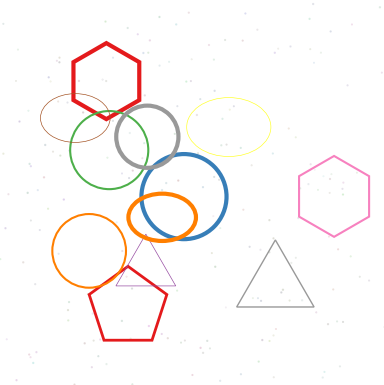[{"shape": "hexagon", "thickness": 3, "radius": 0.49, "center": [0.276, 0.789]}, {"shape": "pentagon", "thickness": 2, "radius": 0.53, "center": [0.332, 0.202]}, {"shape": "circle", "thickness": 3, "radius": 0.55, "center": [0.478, 0.489]}, {"shape": "circle", "thickness": 1.5, "radius": 0.51, "center": [0.284, 0.61]}, {"shape": "triangle", "thickness": 0.5, "radius": 0.45, "center": [0.379, 0.302]}, {"shape": "circle", "thickness": 1.5, "radius": 0.48, "center": [0.232, 0.348]}, {"shape": "oval", "thickness": 3, "radius": 0.44, "center": [0.421, 0.436]}, {"shape": "oval", "thickness": 0.5, "radius": 0.55, "center": [0.594, 0.67]}, {"shape": "oval", "thickness": 0.5, "radius": 0.45, "center": [0.196, 0.693]}, {"shape": "hexagon", "thickness": 1.5, "radius": 0.53, "center": [0.868, 0.49]}, {"shape": "circle", "thickness": 3, "radius": 0.4, "center": [0.383, 0.645]}, {"shape": "triangle", "thickness": 1, "radius": 0.58, "center": [0.715, 0.261]}]